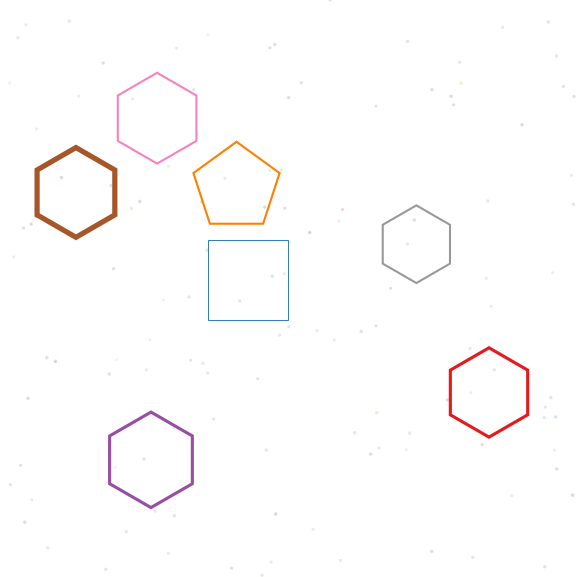[{"shape": "hexagon", "thickness": 1.5, "radius": 0.39, "center": [0.847, 0.32]}, {"shape": "square", "thickness": 0.5, "radius": 0.35, "center": [0.429, 0.514]}, {"shape": "hexagon", "thickness": 1.5, "radius": 0.41, "center": [0.261, 0.203]}, {"shape": "pentagon", "thickness": 1, "radius": 0.39, "center": [0.41, 0.675]}, {"shape": "hexagon", "thickness": 2.5, "radius": 0.39, "center": [0.132, 0.666]}, {"shape": "hexagon", "thickness": 1, "radius": 0.39, "center": [0.272, 0.794]}, {"shape": "hexagon", "thickness": 1, "radius": 0.34, "center": [0.721, 0.576]}]